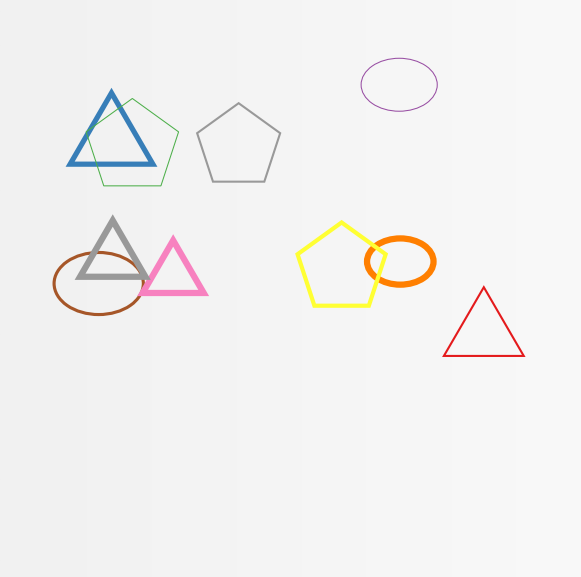[{"shape": "triangle", "thickness": 1, "radius": 0.4, "center": [0.832, 0.422]}, {"shape": "triangle", "thickness": 2.5, "radius": 0.41, "center": [0.192, 0.756]}, {"shape": "pentagon", "thickness": 0.5, "radius": 0.42, "center": [0.228, 0.745]}, {"shape": "oval", "thickness": 0.5, "radius": 0.33, "center": [0.687, 0.852]}, {"shape": "oval", "thickness": 3, "radius": 0.29, "center": [0.689, 0.546]}, {"shape": "pentagon", "thickness": 2, "radius": 0.4, "center": [0.588, 0.534]}, {"shape": "oval", "thickness": 1.5, "radius": 0.38, "center": [0.17, 0.508]}, {"shape": "triangle", "thickness": 3, "radius": 0.3, "center": [0.298, 0.522]}, {"shape": "pentagon", "thickness": 1, "radius": 0.38, "center": [0.411, 0.745]}, {"shape": "triangle", "thickness": 3, "radius": 0.32, "center": [0.194, 0.552]}]